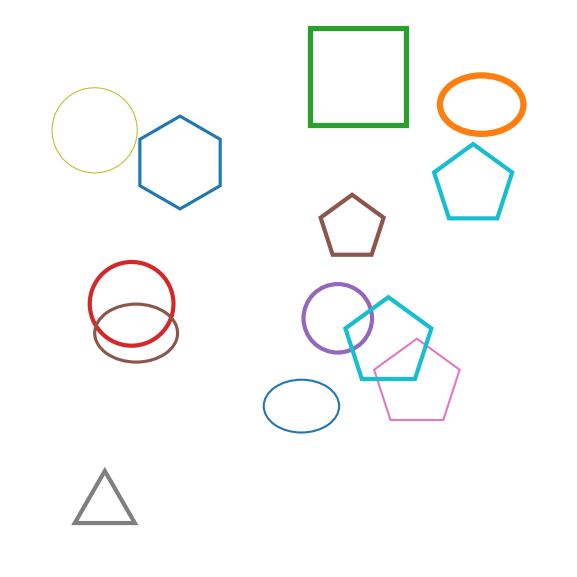[{"shape": "hexagon", "thickness": 1.5, "radius": 0.4, "center": [0.312, 0.718]}, {"shape": "oval", "thickness": 1, "radius": 0.33, "center": [0.522, 0.296]}, {"shape": "oval", "thickness": 3, "radius": 0.36, "center": [0.834, 0.818]}, {"shape": "square", "thickness": 2.5, "radius": 0.42, "center": [0.62, 0.866]}, {"shape": "circle", "thickness": 2, "radius": 0.36, "center": [0.228, 0.473]}, {"shape": "circle", "thickness": 2, "radius": 0.3, "center": [0.585, 0.448]}, {"shape": "oval", "thickness": 1.5, "radius": 0.36, "center": [0.236, 0.422]}, {"shape": "pentagon", "thickness": 2, "radius": 0.29, "center": [0.61, 0.604]}, {"shape": "pentagon", "thickness": 1, "radius": 0.39, "center": [0.722, 0.335]}, {"shape": "triangle", "thickness": 2, "radius": 0.3, "center": [0.182, 0.123]}, {"shape": "circle", "thickness": 0.5, "radius": 0.37, "center": [0.164, 0.773]}, {"shape": "pentagon", "thickness": 2, "radius": 0.36, "center": [0.819, 0.679]}, {"shape": "pentagon", "thickness": 2, "radius": 0.39, "center": [0.673, 0.406]}]